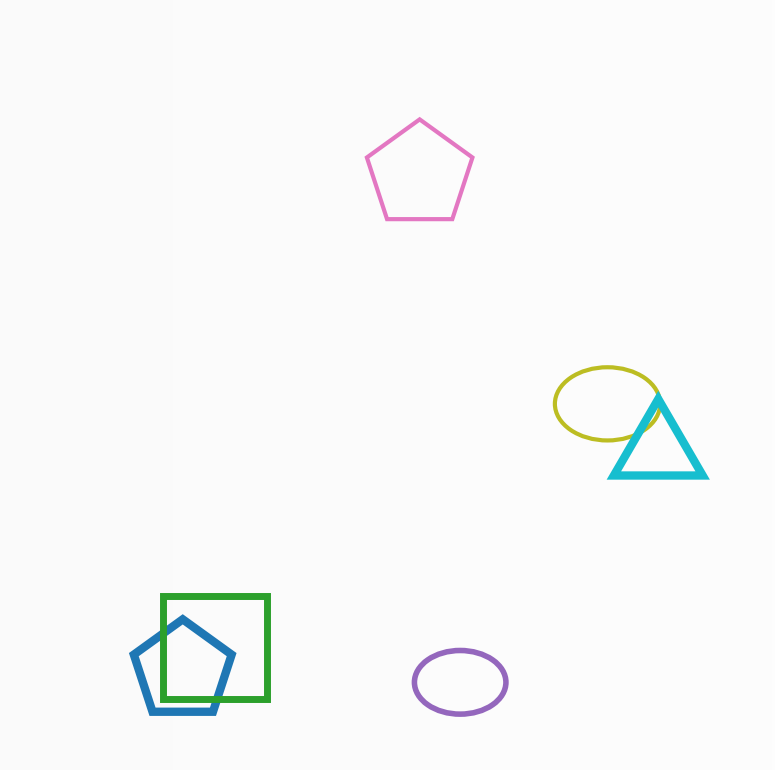[{"shape": "pentagon", "thickness": 3, "radius": 0.33, "center": [0.236, 0.129]}, {"shape": "square", "thickness": 2.5, "radius": 0.33, "center": [0.278, 0.159]}, {"shape": "oval", "thickness": 2, "radius": 0.3, "center": [0.594, 0.114]}, {"shape": "pentagon", "thickness": 1.5, "radius": 0.36, "center": [0.542, 0.773]}, {"shape": "oval", "thickness": 1.5, "radius": 0.34, "center": [0.784, 0.476]}, {"shape": "triangle", "thickness": 3, "radius": 0.33, "center": [0.849, 0.416]}]